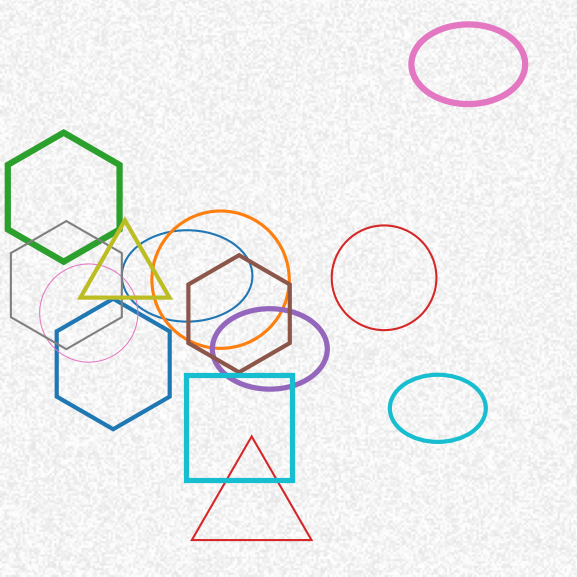[{"shape": "hexagon", "thickness": 2, "radius": 0.56, "center": [0.196, 0.369]}, {"shape": "oval", "thickness": 1, "radius": 0.57, "center": [0.324, 0.521]}, {"shape": "circle", "thickness": 1.5, "radius": 0.59, "center": [0.382, 0.515]}, {"shape": "hexagon", "thickness": 3, "radius": 0.56, "center": [0.11, 0.658]}, {"shape": "triangle", "thickness": 1, "radius": 0.6, "center": [0.436, 0.124]}, {"shape": "circle", "thickness": 1, "radius": 0.45, "center": [0.665, 0.518]}, {"shape": "oval", "thickness": 2.5, "radius": 0.5, "center": [0.467, 0.395]}, {"shape": "hexagon", "thickness": 2, "radius": 0.51, "center": [0.414, 0.456]}, {"shape": "circle", "thickness": 0.5, "radius": 0.43, "center": [0.154, 0.457]}, {"shape": "oval", "thickness": 3, "radius": 0.49, "center": [0.811, 0.888]}, {"shape": "hexagon", "thickness": 1, "radius": 0.55, "center": [0.115, 0.505]}, {"shape": "triangle", "thickness": 2, "radius": 0.45, "center": [0.216, 0.528]}, {"shape": "oval", "thickness": 2, "radius": 0.42, "center": [0.758, 0.292]}, {"shape": "square", "thickness": 2.5, "radius": 0.46, "center": [0.414, 0.258]}]